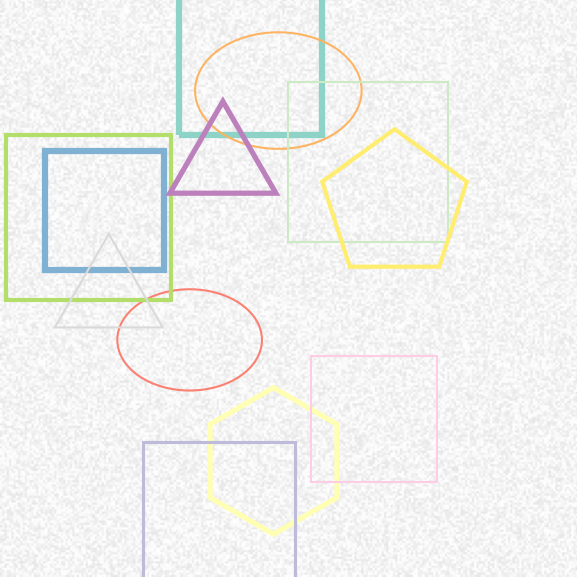[{"shape": "square", "thickness": 3, "radius": 0.62, "center": [0.434, 0.89]}, {"shape": "hexagon", "thickness": 2.5, "radius": 0.63, "center": [0.474, 0.201]}, {"shape": "square", "thickness": 1.5, "radius": 0.66, "center": [0.379, 0.103]}, {"shape": "oval", "thickness": 1, "radius": 0.63, "center": [0.328, 0.411]}, {"shape": "square", "thickness": 3, "radius": 0.52, "center": [0.18, 0.634]}, {"shape": "oval", "thickness": 1, "radius": 0.72, "center": [0.482, 0.842]}, {"shape": "square", "thickness": 2, "radius": 0.71, "center": [0.154, 0.622]}, {"shape": "square", "thickness": 1, "radius": 0.54, "center": [0.647, 0.274]}, {"shape": "triangle", "thickness": 1, "radius": 0.54, "center": [0.188, 0.486]}, {"shape": "triangle", "thickness": 2.5, "radius": 0.53, "center": [0.386, 0.718]}, {"shape": "square", "thickness": 1, "radius": 0.69, "center": [0.637, 0.718]}, {"shape": "pentagon", "thickness": 2, "radius": 0.66, "center": [0.683, 0.644]}]